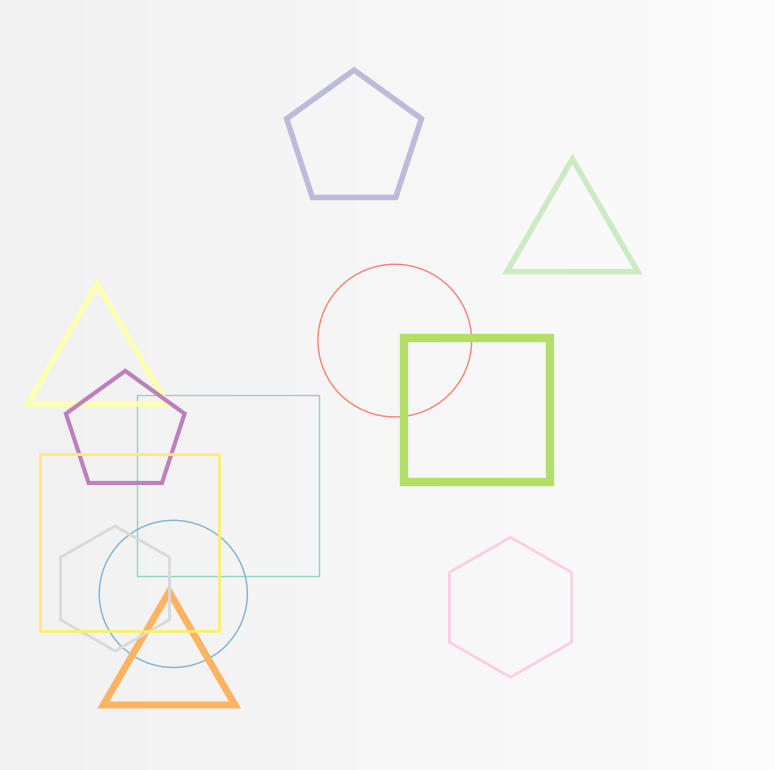[{"shape": "square", "thickness": 0.5, "radius": 0.59, "center": [0.295, 0.369]}, {"shape": "triangle", "thickness": 2, "radius": 0.52, "center": [0.126, 0.527]}, {"shape": "pentagon", "thickness": 2, "radius": 0.46, "center": [0.457, 0.818]}, {"shape": "circle", "thickness": 0.5, "radius": 0.5, "center": [0.509, 0.558]}, {"shape": "circle", "thickness": 0.5, "radius": 0.48, "center": [0.224, 0.229]}, {"shape": "triangle", "thickness": 2.5, "radius": 0.49, "center": [0.218, 0.134]}, {"shape": "square", "thickness": 3, "radius": 0.47, "center": [0.616, 0.467]}, {"shape": "hexagon", "thickness": 1, "radius": 0.45, "center": [0.659, 0.211]}, {"shape": "hexagon", "thickness": 1, "radius": 0.41, "center": [0.148, 0.236]}, {"shape": "pentagon", "thickness": 1.5, "radius": 0.4, "center": [0.162, 0.438]}, {"shape": "triangle", "thickness": 2, "radius": 0.49, "center": [0.739, 0.696]}, {"shape": "square", "thickness": 1, "radius": 0.58, "center": [0.167, 0.295]}]